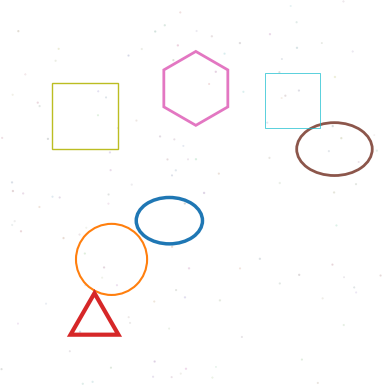[{"shape": "oval", "thickness": 2.5, "radius": 0.43, "center": [0.44, 0.427]}, {"shape": "circle", "thickness": 1.5, "radius": 0.46, "center": [0.29, 0.326]}, {"shape": "triangle", "thickness": 3, "radius": 0.36, "center": [0.245, 0.167]}, {"shape": "oval", "thickness": 2, "radius": 0.49, "center": [0.869, 0.613]}, {"shape": "hexagon", "thickness": 2, "radius": 0.48, "center": [0.509, 0.77]}, {"shape": "square", "thickness": 1, "radius": 0.43, "center": [0.22, 0.698]}, {"shape": "square", "thickness": 0.5, "radius": 0.36, "center": [0.759, 0.739]}]